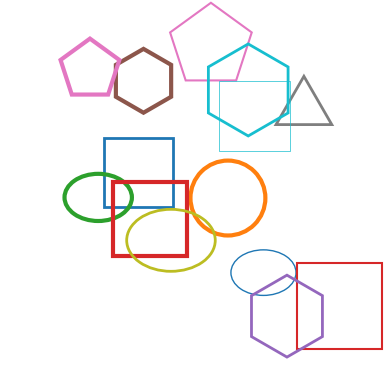[{"shape": "square", "thickness": 2, "radius": 0.45, "center": [0.36, 0.553]}, {"shape": "oval", "thickness": 1, "radius": 0.42, "center": [0.684, 0.292]}, {"shape": "circle", "thickness": 3, "radius": 0.49, "center": [0.592, 0.486]}, {"shape": "oval", "thickness": 3, "radius": 0.44, "center": [0.255, 0.487]}, {"shape": "square", "thickness": 3, "radius": 0.48, "center": [0.389, 0.432]}, {"shape": "square", "thickness": 1.5, "radius": 0.56, "center": [0.882, 0.205]}, {"shape": "hexagon", "thickness": 2, "radius": 0.53, "center": [0.745, 0.179]}, {"shape": "hexagon", "thickness": 3, "radius": 0.41, "center": [0.373, 0.79]}, {"shape": "pentagon", "thickness": 1.5, "radius": 0.56, "center": [0.548, 0.881]}, {"shape": "pentagon", "thickness": 3, "radius": 0.4, "center": [0.234, 0.819]}, {"shape": "triangle", "thickness": 2, "radius": 0.42, "center": [0.789, 0.718]}, {"shape": "oval", "thickness": 2, "radius": 0.58, "center": [0.444, 0.376]}, {"shape": "square", "thickness": 0.5, "radius": 0.46, "center": [0.661, 0.698]}, {"shape": "hexagon", "thickness": 2, "radius": 0.6, "center": [0.645, 0.766]}]